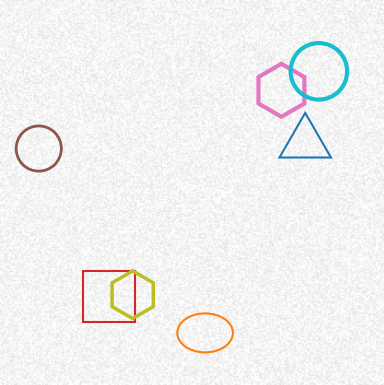[{"shape": "triangle", "thickness": 1.5, "radius": 0.39, "center": [0.793, 0.63]}, {"shape": "oval", "thickness": 1.5, "radius": 0.36, "center": [0.533, 0.135]}, {"shape": "square", "thickness": 1.5, "radius": 0.34, "center": [0.283, 0.23]}, {"shape": "circle", "thickness": 2, "radius": 0.29, "center": [0.101, 0.614]}, {"shape": "hexagon", "thickness": 3, "radius": 0.34, "center": [0.731, 0.766]}, {"shape": "hexagon", "thickness": 2.5, "radius": 0.31, "center": [0.345, 0.234]}, {"shape": "circle", "thickness": 3, "radius": 0.37, "center": [0.828, 0.815]}]